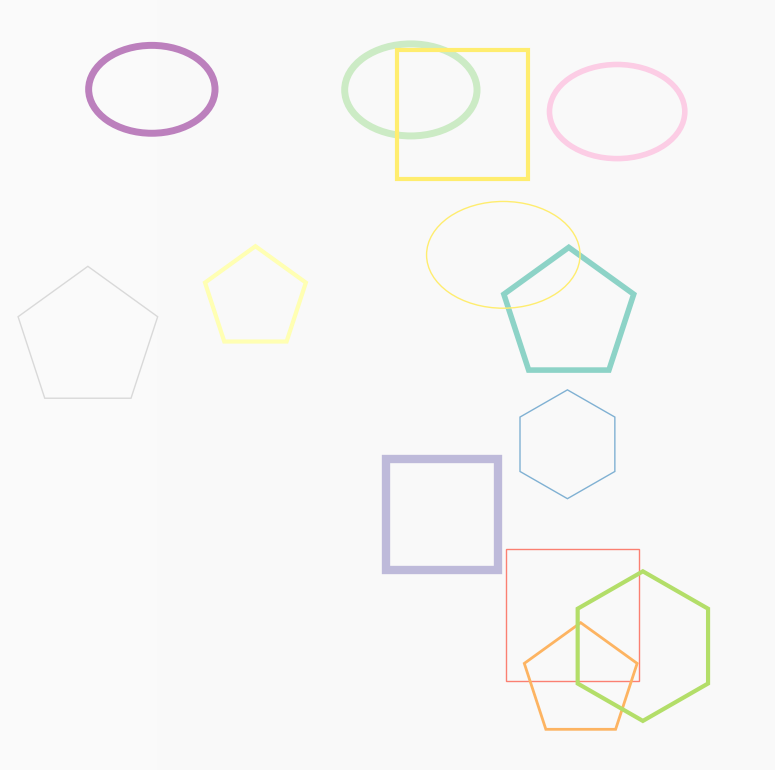[{"shape": "pentagon", "thickness": 2, "radius": 0.44, "center": [0.734, 0.591]}, {"shape": "pentagon", "thickness": 1.5, "radius": 0.34, "center": [0.33, 0.612]}, {"shape": "square", "thickness": 3, "radius": 0.36, "center": [0.57, 0.332]}, {"shape": "square", "thickness": 0.5, "radius": 0.43, "center": [0.739, 0.201]}, {"shape": "hexagon", "thickness": 0.5, "radius": 0.35, "center": [0.732, 0.423]}, {"shape": "pentagon", "thickness": 1, "radius": 0.38, "center": [0.749, 0.115]}, {"shape": "hexagon", "thickness": 1.5, "radius": 0.49, "center": [0.83, 0.161]}, {"shape": "oval", "thickness": 2, "radius": 0.44, "center": [0.796, 0.855]}, {"shape": "pentagon", "thickness": 0.5, "radius": 0.47, "center": [0.113, 0.559]}, {"shape": "oval", "thickness": 2.5, "radius": 0.41, "center": [0.196, 0.884]}, {"shape": "oval", "thickness": 2.5, "radius": 0.43, "center": [0.53, 0.883]}, {"shape": "oval", "thickness": 0.5, "radius": 0.5, "center": [0.649, 0.669]}, {"shape": "square", "thickness": 1.5, "radius": 0.42, "center": [0.597, 0.851]}]